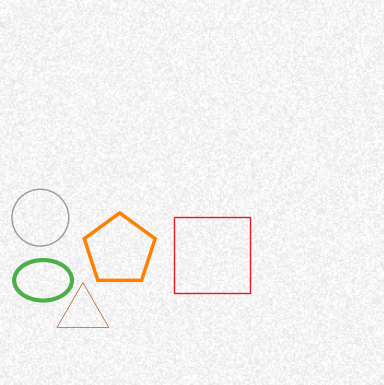[{"shape": "square", "thickness": 1, "radius": 0.5, "center": [0.551, 0.338]}, {"shape": "oval", "thickness": 3, "radius": 0.38, "center": [0.112, 0.272]}, {"shape": "pentagon", "thickness": 2.5, "radius": 0.48, "center": [0.311, 0.35]}, {"shape": "triangle", "thickness": 0.5, "radius": 0.39, "center": [0.215, 0.188]}, {"shape": "circle", "thickness": 1, "radius": 0.37, "center": [0.105, 0.435]}]